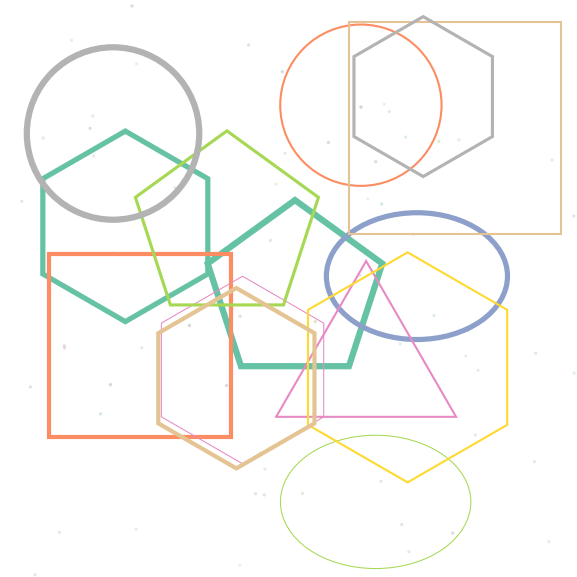[{"shape": "hexagon", "thickness": 2.5, "radius": 0.82, "center": [0.217, 0.607]}, {"shape": "pentagon", "thickness": 3, "radius": 0.79, "center": [0.511, 0.494]}, {"shape": "circle", "thickness": 1, "radius": 0.7, "center": [0.625, 0.817]}, {"shape": "square", "thickness": 2, "radius": 0.79, "center": [0.242, 0.401]}, {"shape": "oval", "thickness": 2.5, "radius": 0.78, "center": [0.722, 0.521]}, {"shape": "triangle", "thickness": 1, "radius": 0.9, "center": [0.634, 0.367]}, {"shape": "hexagon", "thickness": 0.5, "radius": 0.81, "center": [0.42, 0.358]}, {"shape": "pentagon", "thickness": 1.5, "radius": 0.83, "center": [0.393, 0.606]}, {"shape": "oval", "thickness": 0.5, "radius": 0.82, "center": [0.65, 0.13]}, {"shape": "hexagon", "thickness": 1, "radius": 1.0, "center": [0.706, 0.363]}, {"shape": "square", "thickness": 1, "radius": 0.92, "center": [0.787, 0.778]}, {"shape": "hexagon", "thickness": 2, "radius": 0.78, "center": [0.409, 0.344]}, {"shape": "circle", "thickness": 3, "radius": 0.75, "center": [0.196, 0.768]}, {"shape": "hexagon", "thickness": 1.5, "radius": 0.69, "center": [0.733, 0.832]}]